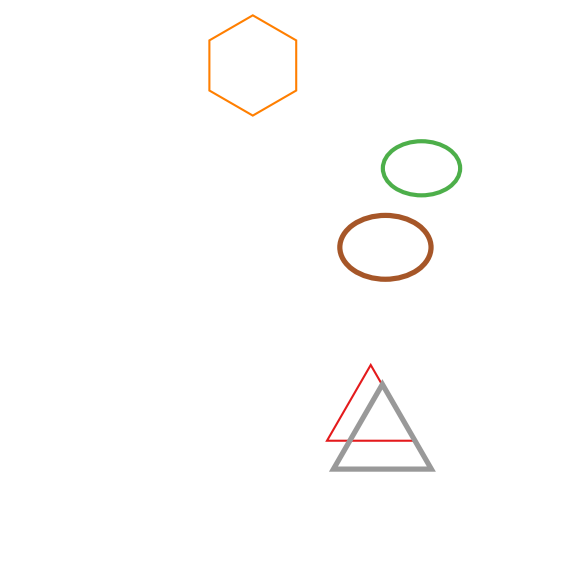[{"shape": "triangle", "thickness": 1, "radius": 0.44, "center": [0.642, 0.28]}, {"shape": "oval", "thickness": 2, "radius": 0.33, "center": [0.73, 0.708]}, {"shape": "hexagon", "thickness": 1, "radius": 0.43, "center": [0.438, 0.886]}, {"shape": "oval", "thickness": 2.5, "radius": 0.39, "center": [0.667, 0.571]}, {"shape": "triangle", "thickness": 2.5, "radius": 0.49, "center": [0.662, 0.236]}]